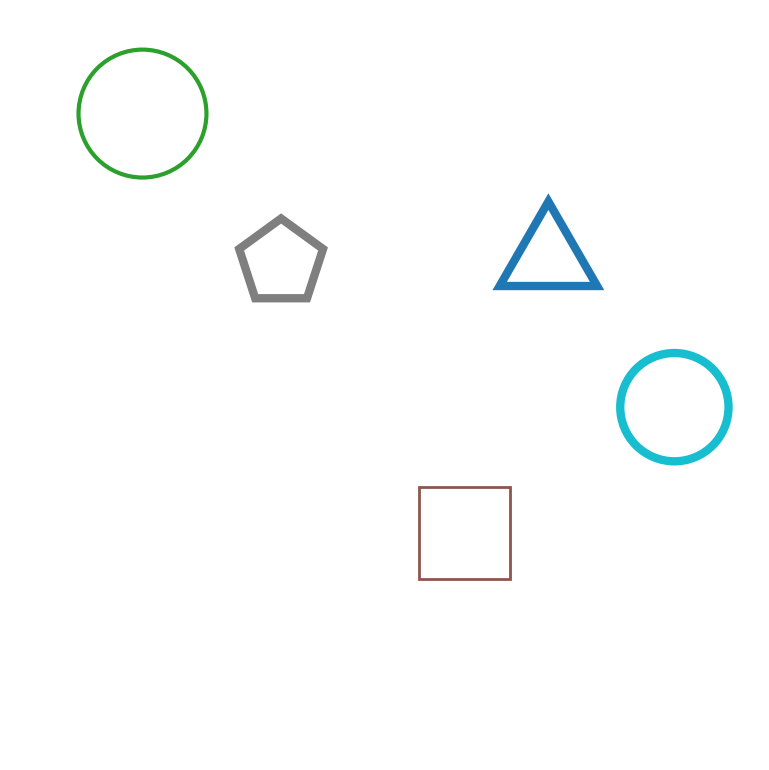[{"shape": "triangle", "thickness": 3, "radius": 0.37, "center": [0.712, 0.665]}, {"shape": "circle", "thickness": 1.5, "radius": 0.42, "center": [0.185, 0.852]}, {"shape": "square", "thickness": 1, "radius": 0.3, "center": [0.603, 0.308]}, {"shape": "pentagon", "thickness": 3, "radius": 0.29, "center": [0.365, 0.659]}, {"shape": "circle", "thickness": 3, "radius": 0.35, "center": [0.876, 0.471]}]